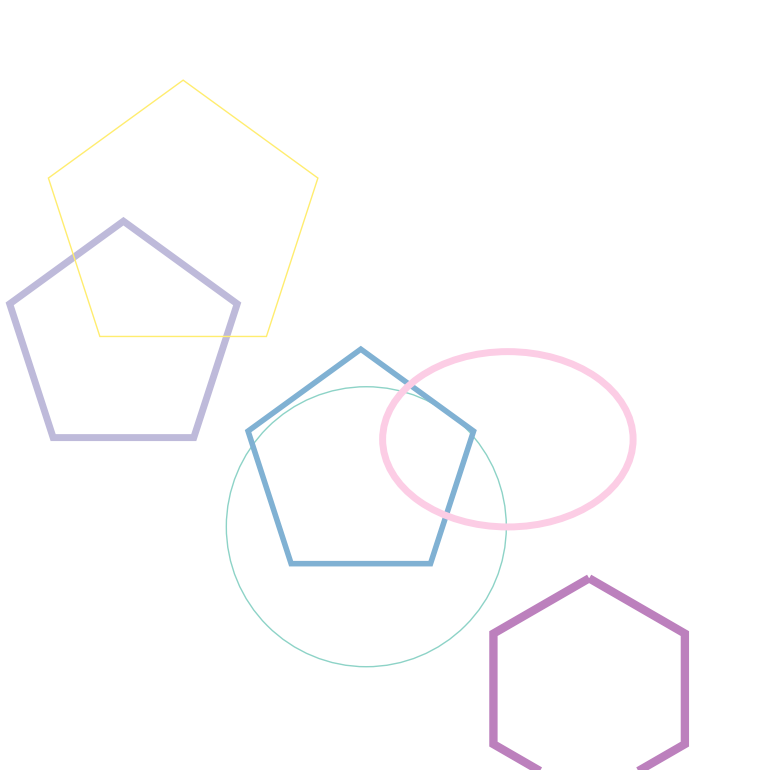[{"shape": "circle", "thickness": 0.5, "radius": 0.91, "center": [0.476, 0.316]}, {"shape": "pentagon", "thickness": 2.5, "radius": 0.78, "center": [0.16, 0.557]}, {"shape": "pentagon", "thickness": 2, "radius": 0.77, "center": [0.469, 0.393]}, {"shape": "oval", "thickness": 2.5, "radius": 0.81, "center": [0.66, 0.429]}, {"shape": "hexagon", "thickness": 3, "radius": 0.72, "center": [0.765, 0.105]}, {"shape": "pentagon", "thickness": 0.5, "radius": 0.92, "center": [0.238, 0.712]}]